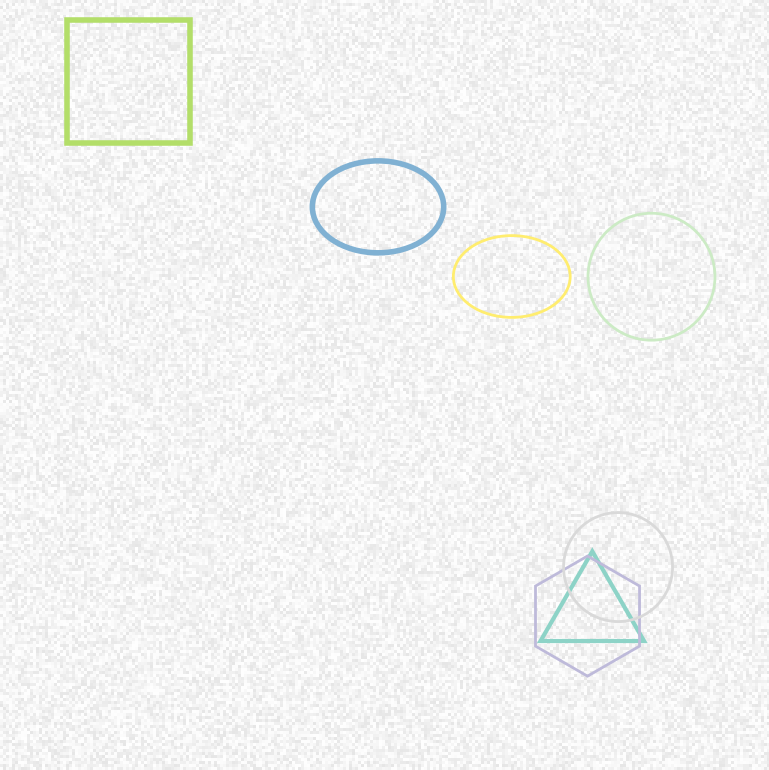[{"shape": "triangle", "thickness": 1.5, "radius": 0.39, "center": [0.769, 0.206]}, {"shape": "hexagon", "thickness": 1, "radius": 0.39, "center": [0.763, 0.2]}, {"shape": "oval", "thickness": 2, "radius": 0.43, "center": [0.491, 0.731]}, {"shape": "square", "thickness": 2, "radius": 0.4, "center": [0.167, 0.894]}, {"shape": "circle", "thickness": 1, "radius": 0.35, "center": [0.803, 0.264]}, {"shape": "circle", "thickness": 1, "radius": 0.41, "center": [0.846, 0.641]}, {"shape": "oval", "thickness": 1, "radius": 0.38, "center": [0.665, 0.641]}]